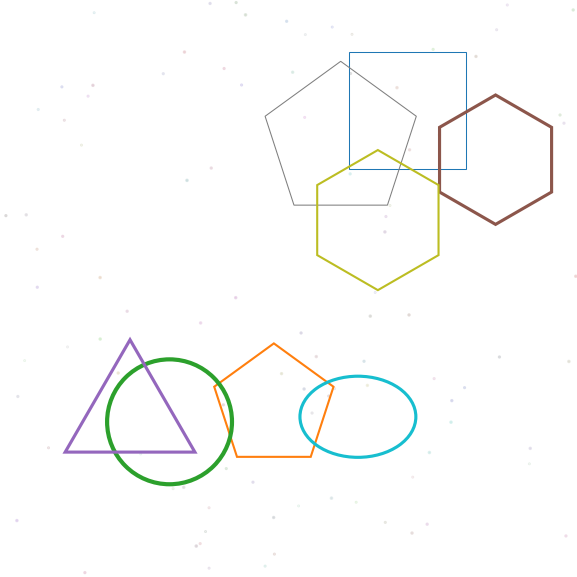[{"shape": "square", "thickness": 0.5, "radius": 0.51, "center": [0.706, 0.808]}, {"shape": "pentagon", "thickness": 1, "radius": 0.54, "center": [0.474, 0.296]}, {"shape": "circle", "thickness": 2, "radius": 0.54, "center": [0.294, 0.269]}, {"shape": "triangle", "thickness": 1.5, "radius": 0.65, "center": [0.225, 0.281]}, {"shape": "hexagon", "thickness": 1.5, "radius": 0.56, "center": [0.858, 0.723]}, {"shape": "pentagon", "thickness": 0.5, "radius": 0.69, "center": [0.59, 0.755]}, {"shape": "hexagon", "thickness": 1, "radius": 0.61, "center": [0.654, 0.618]}, {"shape": "oval", "thickness": 1.5, "radius": 0.5, "center": [0.62, 0.277]}]